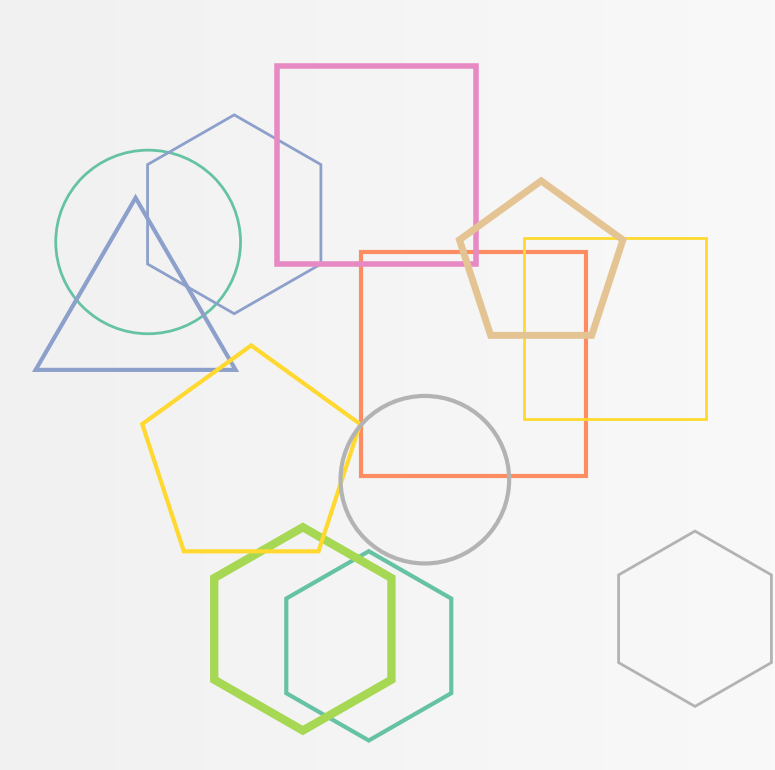[{"shape": "circle", "thickness": 1, "radius": 0.6, "center": [0.191, 0.686]}, {"shape": "hexagon", "thickness": 1.5, "radius": 0.61, "center": [0.476, 0.161]}, {"shape": "square", "thickness": 1.5, "radius": 0.73, "center": [0.611, 0.527]}, {"shape": "triangle", "thickness": 1.5, "radius": 0.74, "center": [0.175, 0.594]}, {"shape": "hexagon", "thickness": 1, "radius": 0.65, "center": [0.302, 0.722]}, {"shape": "square", "thickness": 2, "radius": 0.64, "center": [0.486, 0.786]}, {"shape": "hexagon", "thickness": 3, "radius": 0.66, "center": [0.391, 0.183]}, {"shape": "square", "thickness": 1, "radius": 0.59, "center": [0.794, 0.573]}, {"shape": "pentagon", "thickness": 1.5, "radius": 0.74, "center": [0.324, 0.404]}, {"shape": "pentagon", "thickness": 2.5, "radius": 0.55, "center": [0.698, 0.654]}, {"shape": "circle", "thickness": 1.5, "radius": 0.54, "center": [0.548, 0.377]}, {"shape": "hexagon", "thickness": 1, "radius": 0.57, "center": [0.897, 0.196]}]